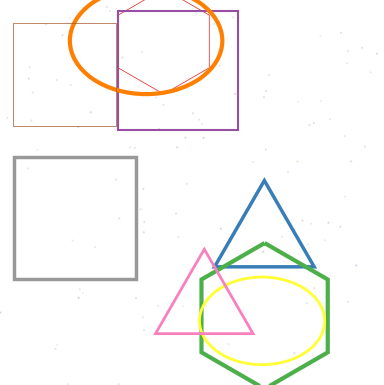[{"shape": "hexagon", "thickness": 0.5, "radius": 0.68, "center": [0.425, 0.892]}, {"shape": "triangle", "thickness": 2.5, "radius": 0.75, "center": [0.687, 0.382]}, {"shape": "hexagon", "thickness": 3, "radius": 0.95, "center": [0.687, 0.179]}, {"shape": "square", "thickness": 1.5, "radius": 0.77, "center": [0.462, 0.817]}, {"shape": "oval", "thickness": 3, "radius": 0.99, "center": [0.379, 0.894]}, {"shape": "oval", "thickness": 2, "radius": 0.81, "center": [0.681, 0.167]}, {"shape": "square", "thickness": 0.5, "radius": 0.67, "center": [0.168, 0.807]}, {"shape": "triangle", "thickness": 2, "radius": 0.73, "center": [0.531, 0.207]}, {"shape": "square", "thickness": 2.5, "radius": 0.79, "center": [0.195, 0.434]}]